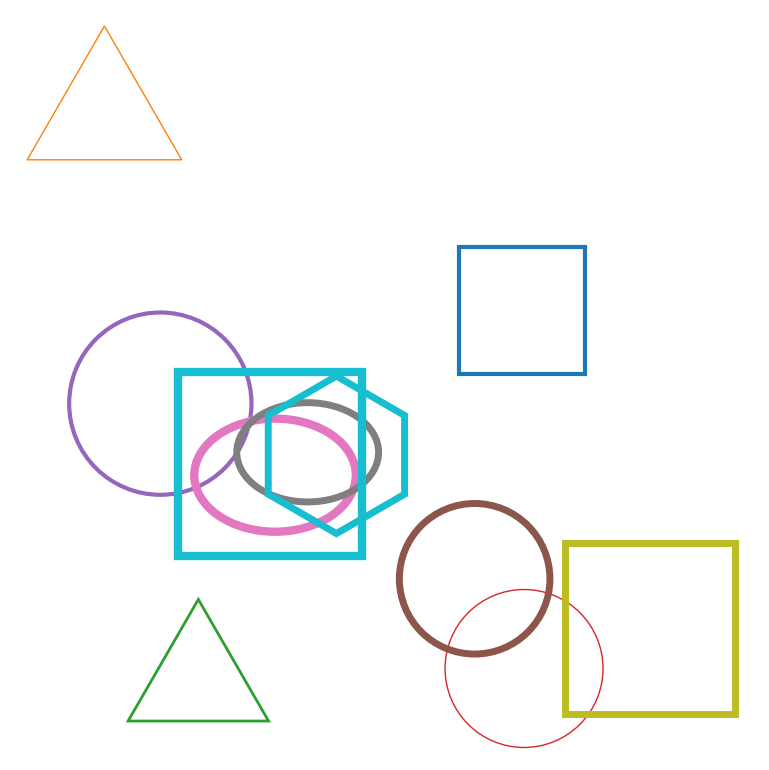[{"shape": "square", "thickness": 1.5, "radius": 0.41, "center": [0.678, 0.597]}, {"shape": "triangle", "thickness": 0.5, "radius": 0.58, "center": [0.136, 0.85]}, {"shape": "triangle", "thickness": 1, "radius": 0.53, "center": [0.258, 0.116]}, {"shape": "circle", "thickness": 0.5, "radius": 0.51, "center": [0.681, 0.132]}, {"shape": "circle", "thickness": 1.5, "radius": 0.59, "center": [0.208, 0.476]}, {"shape": "circle", "thickness": 2.5, "radius": 0.49, "center": [0.616, 0.248]}, {"shape": "oval", "thickness": 3, "radius": 0.52, "center": [0.357, 0.383]}, {"shape": "oval", "thickness": 2.5, "radius": 0.46, "center": [0.4, 0.413]}, {"shape": "square", "thickness": 2.5, "radius": 0.55, "center": [0.844, 0.184]}, {"shape": "hexagon", "thickness": 2.5, "radius": 0.51, "center": [0.437, 0.409]}, {"shape": "square", "thickness": 3, "radius": 0.6, "center": [0.351, 0.398]}]